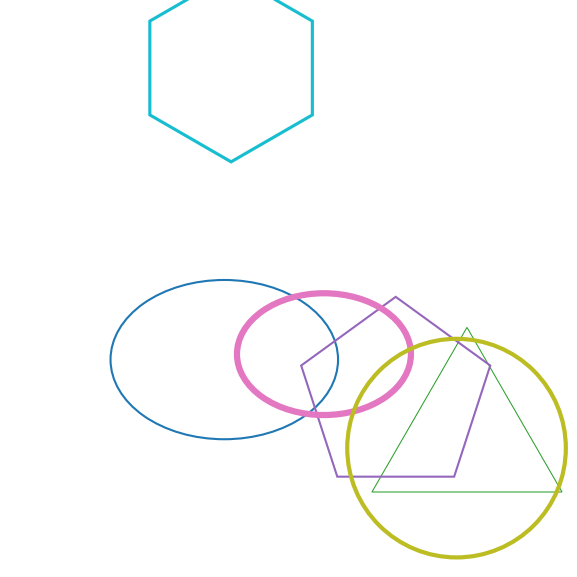[{"shape": "oval", "thickness": 1, "radius": 0.98, "center": [0.388, 0.376]}, {"shape": "triangle", "thickness": 0.5, "radius": 0.95, "center": [0.809, 0.242]}, {"shape": "pentagon", "thickness": 1, "radius": 0.86, "center": [0.685, 0.313]}, {"shape": "oval", "thickness": 3, "radius": 0.75, "center": [0.561, 0.386]}, {"shape": "circle", "thickness": 2, "radius": 0.95, "center": [0.791, 0.223]}, {"shape": "hexagon", "thickness": 1.5, "radius": 0.81, "center": [0.4, 0.881]}]